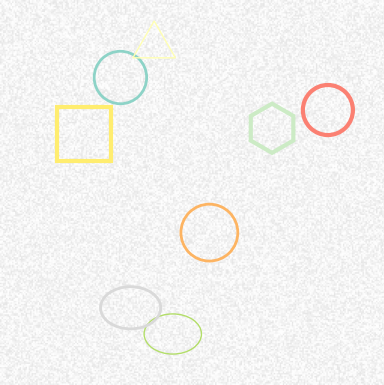[{"shape": "circle", "thickness": 2, "radius": 0.34, "center": [0.313, 0.799]}, {"shape": "triangle", "thickness": 1, "radius": 0.32, "center": [0.4, 0.882]}, {"shape": "circle", "thickness": 3, "radius": 0.32, "center": [0.852, 0.714]}, {"shape": "circle", "thickness": 2, "radius": 0.37, "center": [0.544, 0.396]}, {"shape": "oval", "thickness": 1, "radius": 0.37, "center": [0.449, 0.132]}, {"shape": "oval", "thickness": 2, "radius": 0.39, "center": [0.339, 0.201]}, {"shape": "hexagon", "thickness": 3, "radius": 0.32, "center": [0.707, 0.667]}, {"shape": "square", "thickness": 3, "radius": 0.35, "center": [0.219, 0.652]}]